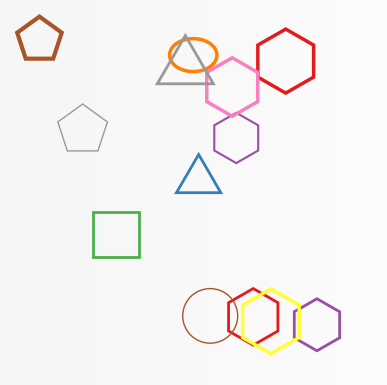[{"shape": "hexagon", "thickness": 2.5, "radius": 0.42, "center": [0.737, 0.841]}, {"shape": "hexagon", "thickness": 2, "radius": 0.37, "center": [0.654, 0.177]}, {"shape": "triangle", "thickness": 2, "radius": 0.33, "center": [0.513, 0.533]}, {"shape": "square", "thickness": 2, "radius": 0.29, "center": [0.299, 0.391]}, {"shape": "hexagon", "thickness": 2, "radius": 0.34, "center": [0.818, 0.156]}, {"shape": "hexagon", "thickness": 1.5, "radius": 0.33, "center": [0.61, 0.642]}, {"shape": "oval", "thickness": 2.5, "radius": 0.31, "center": [0.499, 0.857]}, {"shape": "hexagon", "thickness": 2.5, "radius": 0.42, "center": [0.699, 0.165]}, {"shape": "circle", "thickness": 1, "radius": 0.35, "center": [0.542, 0.18]}, {"shape": "pentagon", "thickness": 3, "radius": 0.3, "center": [0.102, 0.897]}, {"shape": "hexagon", "thickness": 2.5, "radius": 0.38, "center": [0.599, 0.774]}, {"shape": "pentagon", "thickness": 1, "radius": 0.34, "center": [0.213, 0.662]}, {"shape": "triangle", "thickness": 2, "radius": 0.42, "center": [0.478, 0.824]}]